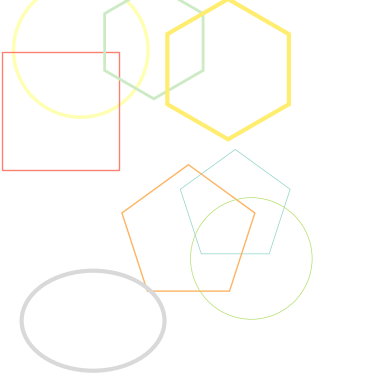[{"shape": "pentagon", "thickness": 0.5, "radius": 0.75, "center": [0.611, 0.462]}, {"shape": "circle", "thickness": 2.5, "radius": 0.87, "center": [0.21, 0.87]}, {"shape": "square", "thickness": 1, "radius": 0.76, "center": [0.158, 0.712]}, {"shape": "pentagon", "thickness": 1, "radius": 0.91, "center": [0.489, 0.391]}, {"shape": "circle", "thickness": 0.5, "radius": 0.79, "center": [0.653, 0.329]}, {"shape": "oval", "thickness": 3, "radius": 0.93, "center": [0.242, 0.167]}, {"shape": "hexagon", "thickness": 2, "radius": 0.74, "center": [0.4, 0.891]}, {"shape": "hexagon", "thickness": 3, "radius": 0.91, "center": [0.592, 0.82]}]